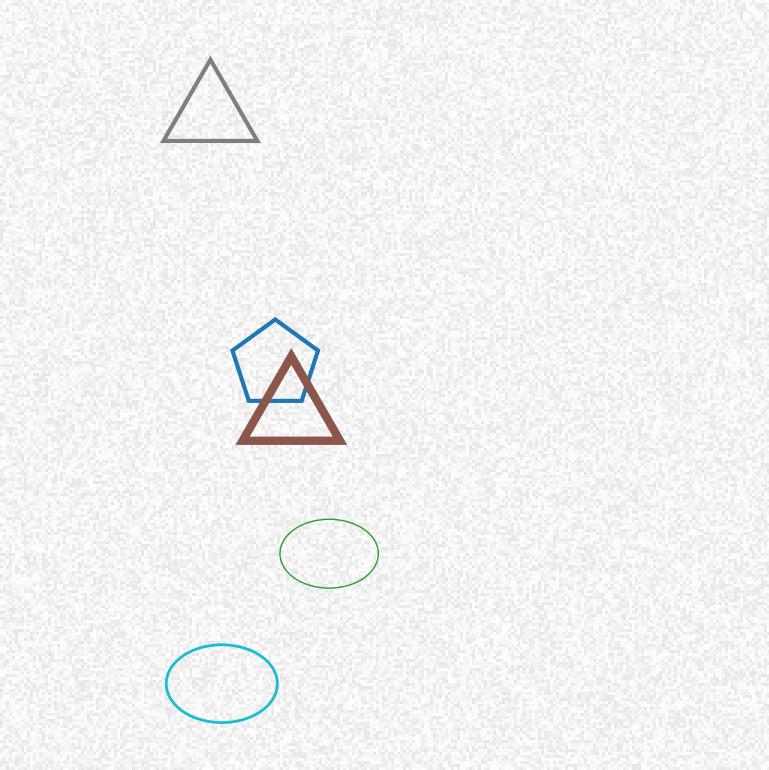[{"shape": "pentagon", "thickness": 1.5, "radius": 0.29, "center": [0.357, 0.527]}, {"shape": "oval", "thickness": 0.5, "radius": 0.32, "center": [0.427, 0.281]}, {"shape": "triangle", "thickness": 3, "radius": 0.37, "center": [0.378, 0.464]}, {"shape": "triangle", "thickness": 1.5, "radius": 0.35, "center": [0.273, 0.852]}, {"shape": "oval", "thickness": 1, "radius": 0.36, "center": [0.288, 0.112]}]